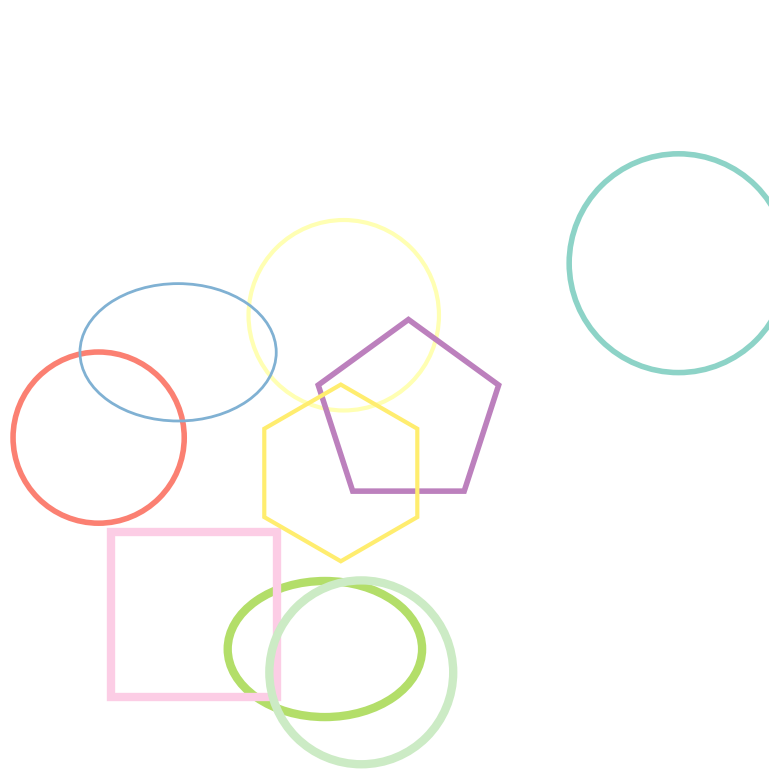[{"shape": "circle", "thickness": 2, "radius": 0.71, "center": [0.881, 0.658]}, {"shape": "circle", "thickness": 1.5, "radius": 0.62, "center": [0.446, 0.591]}, {"shape": "circle", "thickness": 2, "radius": 0.56, "center": [0.128, 0.432]}, {"shape": "oval", "thickness": 1, "radius": 0.64, "center": [0.231, 0.542]}, {"shape": "oval", "thickness": 3, "radius": 0.63, "center": [0.422, 0.157]}, {"shape": "square", "thickness": 3, "radius": 0.54, "center": [0.251, 0.202]}, {"shape": "pentagon", "thickness": 2, "radius": 0.62, "center": [0.53, 0.462]}, {"shape": "circle", "thickness": 3, "radius": 0.6, "center": [0.469, 0.127]}, {"shape": "hexagon", "thickness": 1.5, "radius": 0.57, "center": [0.443, 0.386]}]